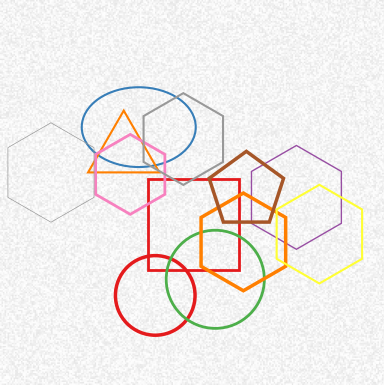[{"shape": "circle", "thickness": 2.5, "radius": 0.52, "center": [0.403, 0.233]}, {"shape": "square", "thickness": 2, "radius": 0.59, "center": [0.503, 0.417]}, {"shape": "oval", "thickness": 1.5, "radius": 0.74, "center": [0.36, 0.67]}, {"shape": "circle", "thickness": 2, "radius": 0.64, "center": [0.559, 0.275]}, {"shape": "hexagon", "thickness": 1, "radius": 0.67, "center": [0.77, 0.487]}, {"shape": "triangle", "thickness": 1.5, "radius": 0.53, "center": [0.321, 0.606]}, {"shape": "hexagon", "thickness": 2.5, "radius": 0.63, "center": [0.632, 0.372]}, {"shape": "hexagon", "thickness": 1.5, "radius": 0.64, "center": [0.83, 0.392]}, {"shape": "pentagon", "thickness": 2.5, "radius": 0.51, "center": [0.64, 0.505]}, {"shape": "hexagon", "thickness": 2, "radius": 0.52, "center": [0.338, 0.547]}, {"shape": "hexagon", "thickness": 1.5, "radius": 0.6, "center": [0.476, 0.639]}, {"shape": "hexagon", "thickness": 0.5, "radius": 0.65, "center": [0.132, 0.552]}]